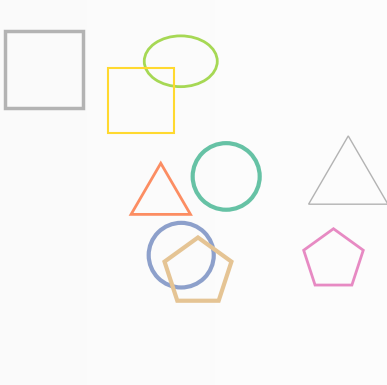[{"shape": "circle", "thickness": 3, "radius": 0.43, "center": [0.584, 0.542]}, {"shape": "triangle", "thickness": 2, "radius": 0.44, "center": [0.415, 0.487]}, {"shape": "circle", "thickness": 3, "radius": 0.42, "center": [0.468, 0.337]}, {"shape": "pentagon", "thickness": 2, "radius": 0.4, "center": [0.861, 0.325]}, {"shape": "oval", "thickness": 2, "radius": 0.47, "center": [0.466, 0.841]}, {"shape": "square", "thickness": 1.5, "radius": 0.42, "center": [0.364, 0.738]}, {"shape": "pentagon", "thickness": 3, "radius": 0.45, "center": [0.511, 0.292]}, {"shape": "square", "thickness": 2.5, "radius": 0.5, "center": [0.113, 0.818]}, {"shape": "triangle", "thickness": 1, "radius": 0.59, "center": [0.899, 0.529]}]